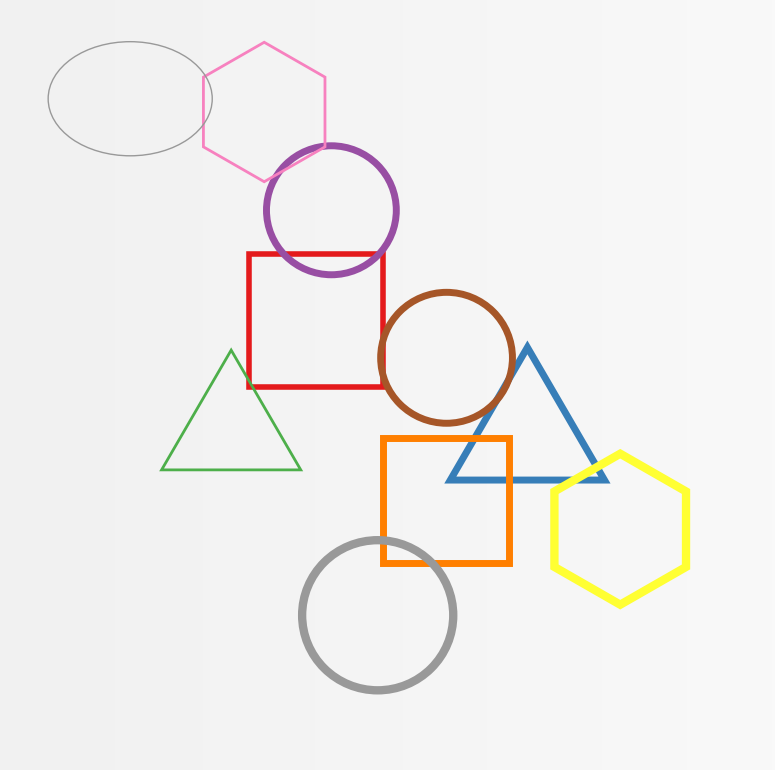[{"shape": "square", "thickness": 2, "radius": 0.43, "center": [0.408, 0.583]}, {"shape": "triangle", "thickness": 2.5, "radius": 0.57, "center": [0.681, 0.434]}, {"shape": "triangle", "thickness": 1, "radius": 0.52, "center": [0.298, 0.442]}, {"shape": "circle", "thickness": 2.5, "radius": 0.42, "center": [0.428, 0.727]}, {"shape": "square", "thickness": 2.5, "radius": 0.41, "center": [0.576, 0.35]}, {"shape": "hexagon", "thickness": 3, "radius": 0.49, "center": [0.8, 0.313]}, {"shape": "circle", "thickness": 2.5, "radius": 0.43, "center": [0.576, 0.535]}, {"shape": "hexagon", "thickness": 1, "radius": 0.45, "center": [0.341, 0.855]}, {"shape": "oval", "thickness": 0.5, "radius": 0.53, "center": [0.168, 0.872]}, {"shape": "circle", "thickness": 3, "radius": 0.49, "center": [0.487, 0.201]}]